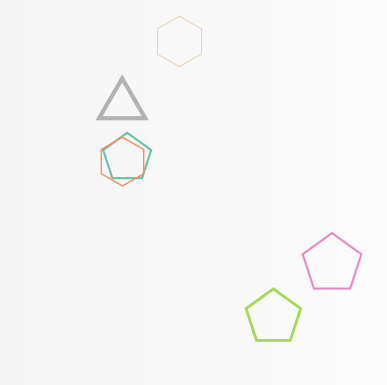[{"shape": "pentagon", "thickness": 1.5, "radius": 0.33, "center": [0.328, 0.59]}, {"shape": "hexagon", "thickness": 1, "radius": 0.32, "center": [0.316, 0.58]}, {"shape": "pentagon", "thickness": 1.5, "radius": 0.4, "center": [0.857, 0.315]}, {"shape": "pentagon", "thickness": 2, "radius": 0.37, "center": [0.705, 0.176]}, {"shape": "hexagon", "thickness": 0.5, "radius": 0.33, "center": [0.463, 0.892]}, {"shape": "triangle", "thickness": 3, "radius": 0.34, "center": [0.315, 0.727]}]